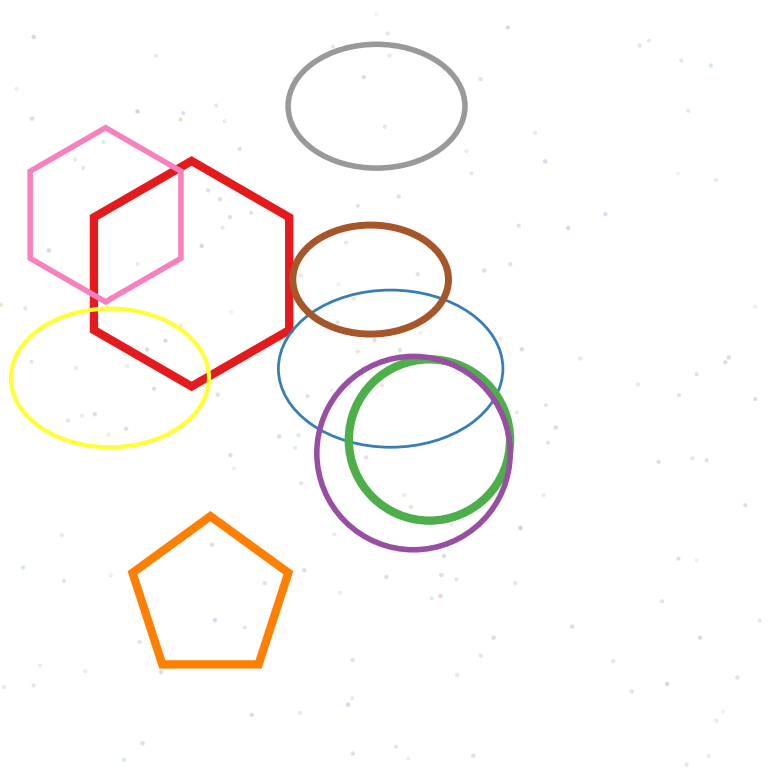[{"shape": "hexagon", "thickness": 3, "radius": 0.73, "center": [0.249, 0.645]}, {"shape": "oval", "thickness": 1, "radius": 0.73, "center": [0.507, 0.521]}, {"shape": "circle", "thickness": 3, "radius": 0.52, "center": [0.558, 0.429]}, {"shape": "circle", "thickness": 2, "radius": 0.63, "center": [0.537, 0.412]}, {"shape": "pentagon", "thickness": 3, "radius": 0.53, "center": [0.273, 0.223]}, {"shape": "oval", "thickness": 1.5, "radius": 0.64, "center": [0.143, 0.509]}, {"shape": "oval", "thickness": 2.5, "radius": 0.51, "center": [0.481, 0.637]}, {"shape": "hexagon", "thickness": 2, "radius": 0.57, "center": [0.137, 0.721]}, {"shape": "oval", "thickness": 2, "radius": 0.57, "center": [0.489, 0.862]}]